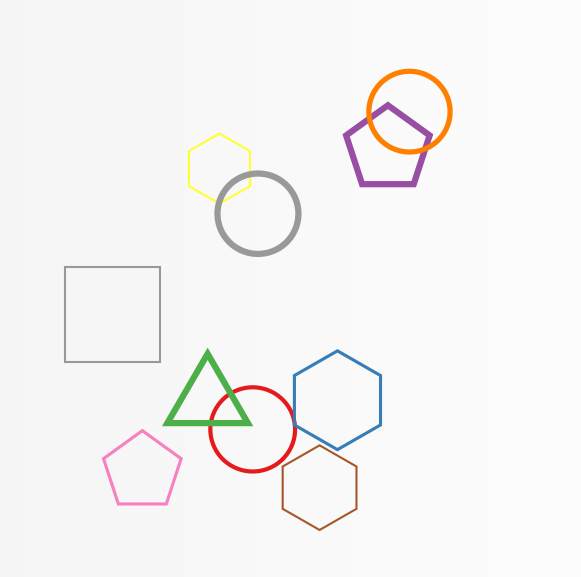[{"shape": "circle", "thickness": 2, "radius": 0.36, "center": [0.435, 0.256]}, {"shape": "hexagon", "thickness": 1.5, "radius": 0.43, "center": [0.581, 0.306]}, {"shape": "triangle", "thickness": 3, "radius": 0.4, "center": [0.357, 0.306]}, {"shape": "pentagon", "thickness": 3, "radius": 0.38, "center": [0.667, 0.741]}, {"shape": "circle", "thickness": 2.5, "radius": 0.35, "center": [0.704, 0.806]}, {"shape": "hexagon", "thickness": 1, "radius": 0.3, "center": [0.378, 0.707]}, {"shape": "hexagon", "thickness": 1, "radius": 0.37, "center": [0.55, 0.155]}, {"shape": "pentagon", "thickness": 1.5, "radius": 0.35, "center": [0.245, 0.183]}, {"shape": "square", "thickness": 1, "radius": 0.41, "center": [0.193, 0.455]}, {"shape": "circle", "thickness": 3, "radius": 0.35, "center": [0.444, 0.629]}]